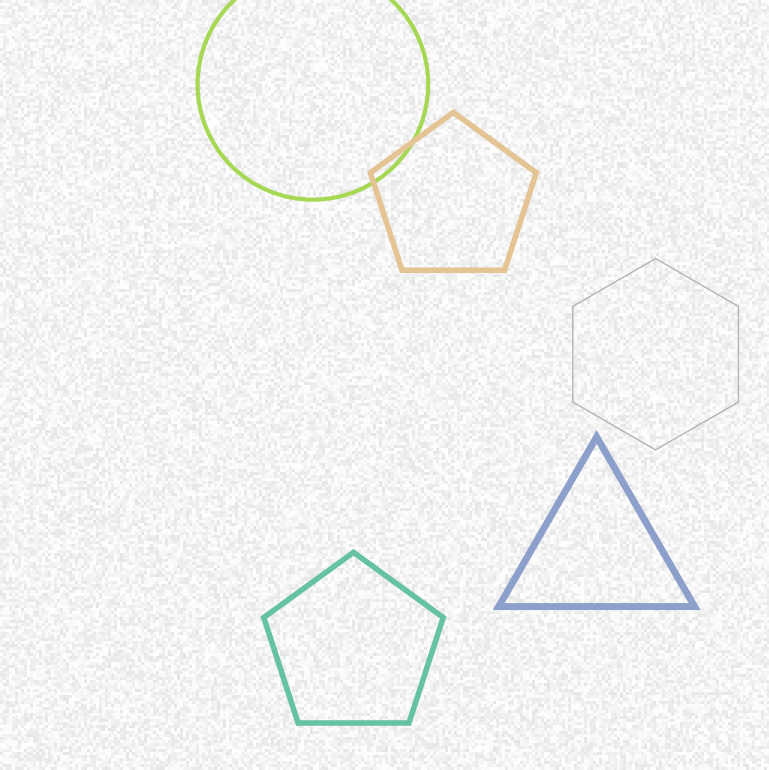[{"shape": "pentagon", "thickness": 2, "radius": 0.61, "center": [0.459, 0.16]}, {"shape": "triangle", "thickness": 2.5, "radius": 0.73, "center": [0.775, 0.286]}, {"shape": "circle", "thickness": 1.5, "radius": 0.75, "center": [0.406, 0.89]}, {"shape": "pentagon", "thickness": 2, "radius": 0.57, "center": [0.589, 0.741]}, {"shape": "hexagon", "thickness": 0.5, "radius": 0.62, "center": [0.851, 0.54]}]